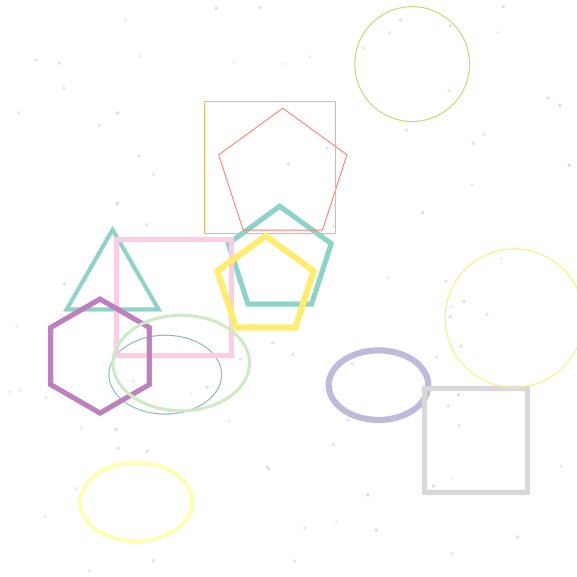[{"shape": "pentagon", "thickness": 2.5, "radius": 0.47, "center": [0.484, 0.548]}, {"shape": "triangle", "thickness": 2, "radius": 0.46, "center": [0.195, 0.509]}, {"shape": "oval", "thickness": 2, "radius": 0.49, "center": [0.236, 0.13]}, {"shape": "oval", "thickness": 3, "radius": 0.43, "center": [0.655, 0.332]}, {"shape": "pentagon", "thickness": 0.5, "radius": 0.58, "center": [0.49, 0.695]}, {"shape": "oval", "thickness": 0.5, "radius": 0.49, "center": [0.286, 0.35]}, {"shape": "square", "thickness": 0.5, "radius": 0.57, "center": [0.467, 0.71]}, {"shape": "circle", "thickness": 0.5, "radius": 0.5, "center": [0.714, 0.888]}, {"shape": "square", "thickness": 2.5, "radius": 0.5, "center": [0.301, 0.485]}, {"shape": "square", "thickness": 2.5, "radius": 0.45, "center": [0.824, 0.237]}, {"shape": "hexagon", "thickness": 2.5, "radius": 0.49, "center": [0.173, 0.383]}, {"shape": "oval", "thickness": 1.5, "radius": 0.59, "center": [0.314, 0.37]}, {"shape": "circle", "thickness": 0.5, "radius": 0.6, "center": [0.891, 0.448]}, {"shape": "pentagon", "thickness": 3, "radius": 0.44, "center": [0.46, 0.503]}]